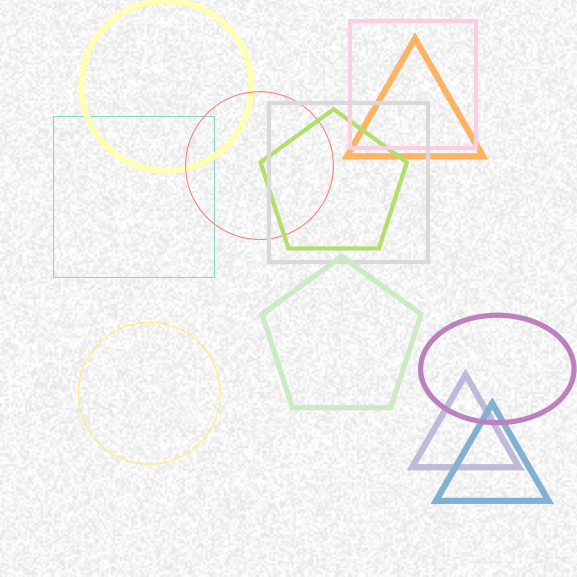[{"shape": "square", "thickness": 0.5, "radius": 0.69, "center": [0.231, 0.659]}, {"shape": "circle", "thickness": 3, "radius": 0.74, "center": [0.288, 0.85]}, {"shape": "triangle", "thickness": 3, "radius": 0.53, "center": [0.806, 0.243]}, {"shape": "circle", "thickness": 0.5, "radius": 0.64, "center": [0.449, 0.712]}, {"shape": "triangle", "thickness": 3, "radius": 0.56, "center": [0.852, 0.188]}, {"shape": "triangle", "thickness": 3, "radius": 0.68, "center": [0.719, 0.796]}, {"shape": "pentagon", "thickness": 2, "radius": 0.67, "center": [0.578, 0.677]}, {"shape": "square", "thickness": 2, "radius": 0.55, "center": [0.714, 0.853]}, {"shape": "square", "thickness": 2, "radius": 0.69, "center": [0.603, 0.683]}, {"shape": "oval", "thickness": 2.5, "radius": 0.66, "center": [0.861, 0.36]}, {"shape": "pentagon", "thickness": 2.5, "radius": 0.72, "center": [0.592, 0.41]}, {"shape": "circle", "thickness": 0.5, "radius": 0.61, "center": [0.259, 0.318]}]